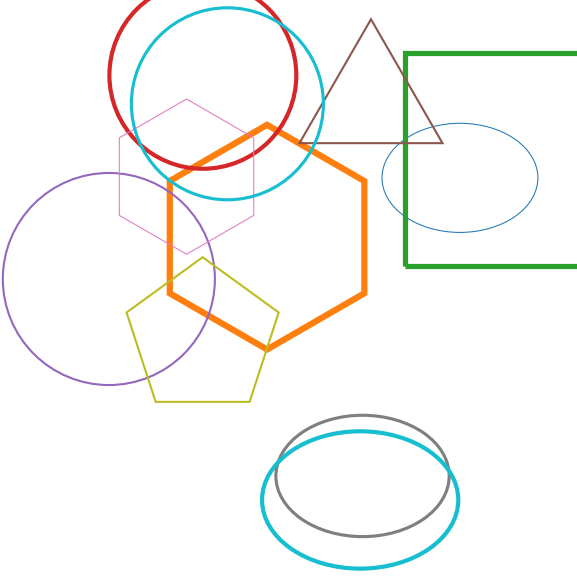[{"shape": "oval", "thickness": 0.5, "radius": 0.67, "center": [0.796, 0.691]}, {"shape": "hexagon", "thickness": 3, "radius": 0.97, "center": [0.462, 0.588]}, {"shape": "square", "thickness": 2.5, "radius": 0.92, "center": [0.885, 0.723]}, {"shape": "circle", "thickness": 2, "radius": 0.81, "center": [0.351, 0.869]}, {"shape": "circle", "thickness": 1, "radius": 0.92, "center": [0.188, 0.516]}, {"shape": "triangle", "thickness": 1, "radius": 0.72, "center": [0.642, 0.823]}, {"shape": "hexagon", "thickness": 0.5, "radius": 0.67, "center": [0.323, 0.693]}, {"shape": "oval", "thickness": 1.5, "radius": 0.75, "center": [0.628, 0.175]}, {"shape": "pentagon", "thickness": 1, "radius": 0.69, "center": [0.351, 0.415]}, {"shape": "circle", "thickness": 1.5, "radius": 0.83, "center": [0.394, 0.819]}, {"shape": "oval", "thickness": 2, "radius": 0.85, "center": [0.624, 0.133]}]